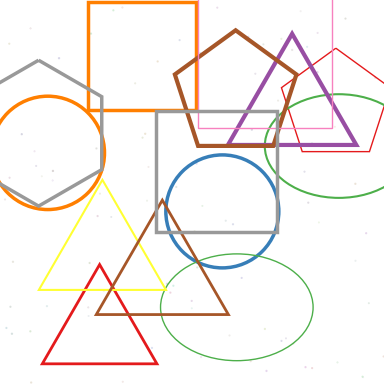[{"shape": "triangle", "thickness": 2, "radius": 0.86, "center": [0.259, 0.141]}, {"shape": "pentagon", "thickness": 1, "radius": 0.74, "center": [0.872, 0.726]}, {"shape": "circle", "thickness": 2.5, "radius": 0.73, "center": [0.577, 0.451]}, {"shape": "oval", "thickness": 1, "radius": 0.99, "center": [0.615, 0.202]}, {"shape": "oval", "thickness": 1.5, "radius": 0.96, "center": [0.88, 0.621]}, {"shape": "triangle", "thickness": 3, "radius": 0.96, "center": [0.759, 0.72]}, {"shape": "circle", "thickness": 2.5, "radius": 0.74, "center": [0.124, 0.603]}, {"shape": "square", "thickness": 2.5, "radius": 0.7, "center": [0.369, 0.854]}, {"shape": "triangle", "thickness": 1.5, "radius": 0.95, "center": [0.266, 0.342]}, {"shape": "pentagon", "thickness": 3, "radius": 0.83, "center": [0.612, 0.755]}, {"shape": "triangle", "thickness": 2, "radius": 0.99, "center": [0.422, 0.282]}, {"shape": "square", "thickness": 1, "radius": 0.87, "center": [0.688, 0.841]}, {"shape": "square", "thickness": 2.5, "radius": 0.79, "center": [0.562, 0.554]}, {"shape": "hexagon", "thickness": 2.5, "radius": 0.95, "center": [0.1, 0.654]}]